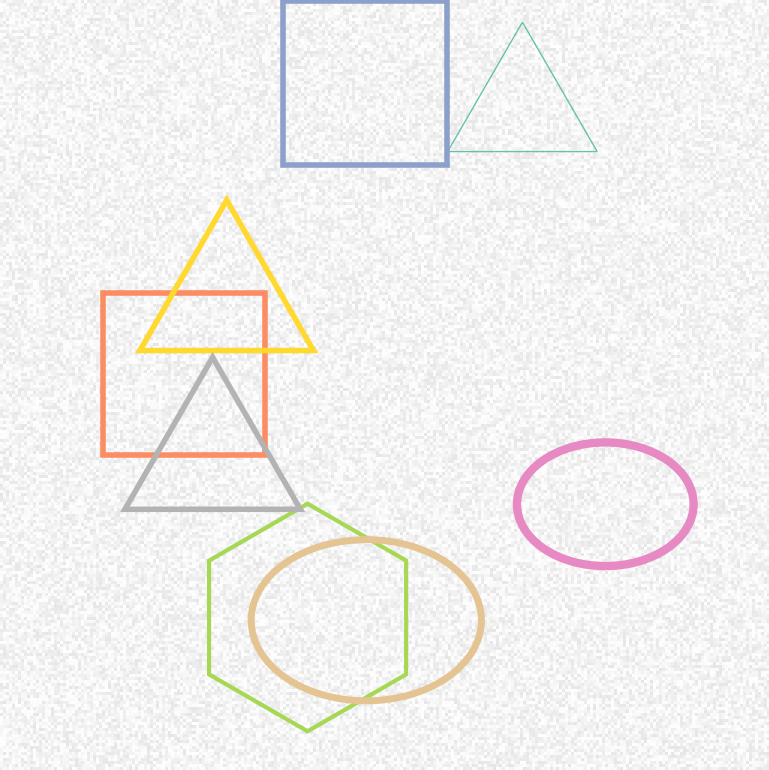[{"shape": "triangle", "thickness": 0.5, "radius": 0.56, "center": [0.678, 0.859]}, {"shape": "square", "thickness": 2, "radius": 0.53, "center": [0.239, 0.514]}, {"shape": "square", "thickness": 2, "radius": 0.53, "center": [0.474, 0.892]}, {"shape": "oval", "thickness": 3, "radius": 0.57, "center": [0.786, 0.345]}, {"shape": "hexagon", "thickness": 1.5, "radius": 0.74, "center": [0.399, 0.198]}, {"shape": "triangle", "thickness": 2, "radius": 0.65, "center": [0.294, 0.61]}, {"shape": "oval", "thickness": 2.5, "radius": 0.75, "center": [0.476, 0.195]}, {"shape": "triangle", "thickness": 2, "radius": 0.66, "center": [0.276, 0.404]}]